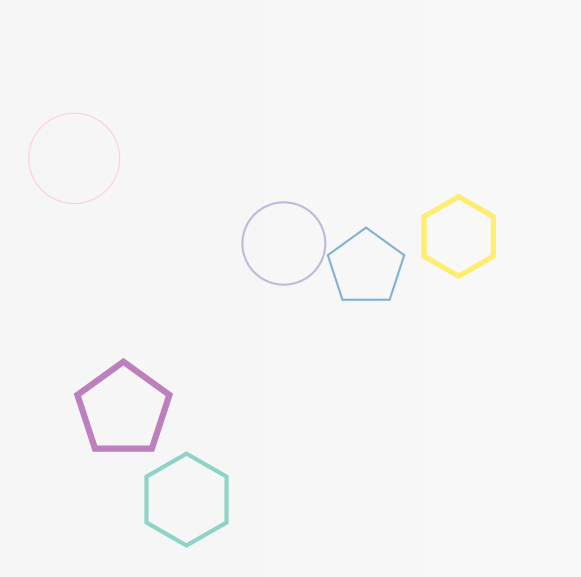[{"shape": "hexagon", "thickness": 2, "radius": 0.4, "center": [0.321, 0.134]}, {"shape": "circle", "thickness": 1, "radius": 0.36, "center": [0.488, 0.577]}, {"shape": "pentagon", "thickness": 1, "radius": 0.35, "center": [0.63, 0.536]}, {"shape": "circle", "thickness": 0.5, "radius": 0.39, "center": [0.128, 0.725]}, {"shape": "pentagon", "thickness": 3, "radius": 0.42, "center": [0.212, 0.29]}, {"shape": "hexagon", "thickness": 2.5, "radius": 0.34, "center": [0.789, 0.59]}]